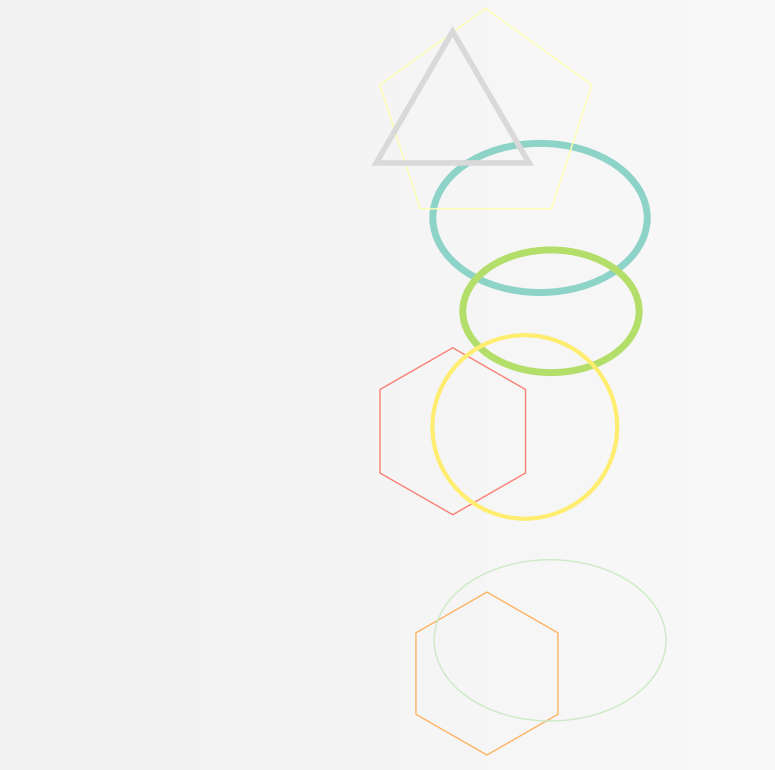[{"shape": "oval", "thickness": 2.5, "radius": 0.69, "center": [0.697, 0.717]}, {"shape": "pentagon", "thickness": 0.5, "radius": 0.72, "center": [0.627, 0.845]}, {"shape": "hexagon", "thickness": 0.5, "radius": 0.54, "center": [0.584, 0.44]}, {"shape": "hexagon", "thickness": 0.5, "radius": 0.53, "center": [0.628, 0.125]}, {"shape": "oval", "thickness": 2.5, "radius": 0.57, "center": [0.711, 0.596]}, {"shape": "triangle", "thickness": 2, "radius": 0.57, "center": [0.584, 0.845]}, {"shape": "oval", "thickness": 0.5, "radius": 0.75, "center": [0.71, 0.168]}, {"shape": "circle", "thickness": 1.5, "radius": 0.6, "center": [0.677, 0.446]}]